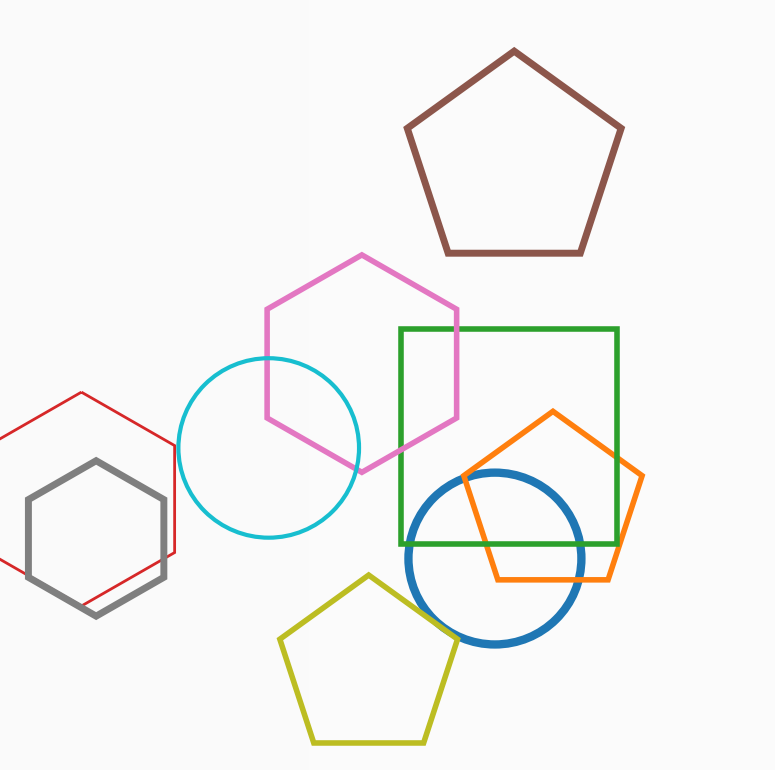[{"shape": "circle", "thickness": 3, "radius": 0.56, "center": [0.639, 0.275]}, {"shape": "pentagon", "thickness": 2, "radius": 0.6, "center": [0.714, 0.345]}, {"shape": "square", "thickness": 2, "radius": 0.7, "center": [0.656, 0.433]}, {"shape": "hexagon", "thickness": 1, "radius": 0.69, "center": [0.105, 0.352]}, {"shape": "pentagon", "thickness": 2.5, "radius": 0.73, "center": [0.664, 0.789]}, {"shape": "hexagon", "thickness": 2, "radius": 0.71, "center": [0.467, 0.528]}, {"shape": "hexagon", "thickness": 2.5, "radius": 0.5, "center": [0.124, 0.301]}, {"shape": "pentagon", "thickness": 2, "radius": 0.6, "center": [0.476, 0.133]}, {"shape": "circle", "thickness": 1.5, "radius": 0.58, "center": [0.347, 0.418]}]